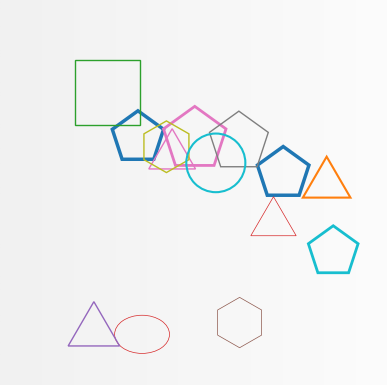[{"shape": "pentagon", "thickness": 2.5, "radius": 0.35, "center": [0.731, 0.549]}, {"shape": "pentagon", "thickness": 2.5, "radius": 0.35, "center": [0.356, 0.643]}, {"shape": "triangle", "thickness": 1.5, "radius": 0.35, "center": [0.843, 0.522]}, {"shape": "square", "thickness": 1, "radius": 0.42, "center": [0.277, 0.76]}, {"shape": "oval", "thickness": 0.5, "radius": 0.35, "center": [0.367, 0.132]}, {"shape": "triangle", "thickness": 0.5, "radius": 0.34, "center": [0.706, 0.422]}, {"shape": "triangle", "thickness": 1, "radius": 0.38, "center": [0.242, 0.14]}, {"shape": "hexagon", "thickness": 0.5, "radius": 0.33, "center": [0.618, 0.162]}, {"shape": "pentagon", "thickness": 2, "radius": 0.42, "center": [0.503, 0.639]}, {"shape": "triangle", "thickness": 1, "radius": 0.35, "center": [0.444, 0.596]}, {"shape": "pentagon", "thickness": 1, "radius": 0.4, "center": [0.616, 0.631]}, {"shape": "hexagon", "thickness": 1, "radius": 0.34, "center": [0.429, 0.619]}, {"shape": "circle", "thickness": 1.5, "radius": 0.38, "center": [0.557, 0.577]}, {"shape": "pentagon", "thickness": 2, "radius": 0.34, "center": [0.86, 0.346]}]